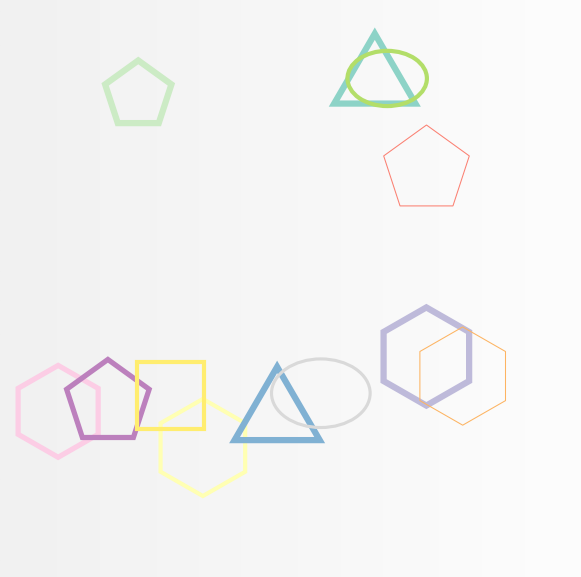[{"shape": "triangle", "thickness": 3, "radius": 0.4, "center": [0.645, 0.86]}, {"shape": "hexagon", "thickness": 2, "radius": 0.42, "center": [0.349, 0.224]}, {"shape": "hexagon", "thickness": 3, "radius": 0.42, "center": [0.734, 0.382]}, {"shape": "pentagon", "thickness": 0.5, "radius": 0.39, "center": [0.734, 0.705]}, {"shape": "triangle", "thickness": 3, "radius": 0.42, "center": [0.477, 0.279]}, {"shape": "hexagon", "thickness": 0.5, "radius": 0.43, "center": [0.796, 0.348]}, {"shape": "oval", "thickness": 2, "radius": 0.34, "center": [0.666, 0.863]}, {"shape": "hexagon", "thickness": 2.5, "radius": 0.4, "center": [0.1, 0.287]}, {"shape": "oval", "thickness": 1.5, "radius": 0.42, "center": [0.552, 0.318]}, {"shape": "pentagon", "thickness": 2.5, "radius": 0.37, "center": [0.186, 0.302]}, {"shape": "pentagon", "thickness": 3, "radius": 0.3, "center": [0.238, 0.834]}, {"shape": "square", "thickness": 2, "radius": 0.29, "center": [0.293, 0.314]}]